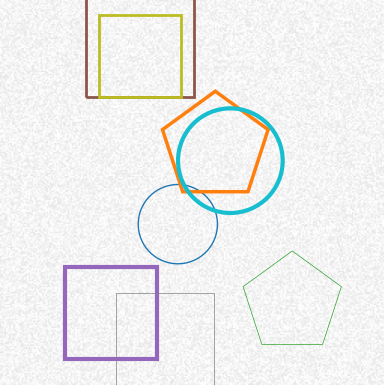[{"shape": "circle", "thickness": 1, "radius": 0.51, "center": [0.462, 0.418]}, {"shape": "pentagon", "thickness": 2.5, "radius": 0.72, "center": [0.559, 0.619]}, {"shape": "pentagon", "thickness": 0.5, "radius": 0.67, "center": [0.759, 0.214]}, {"shape": "square", "thickness": 3, "radius": 0.6, "center": [0.288, 0.186]}, {"shape": "square", "thickness": 2, "radius": 0.7, "center": [0.364, 0.889]}, {"shape": "square", "thickness": 0.5, "radius": 0.63, "center": [0.429, 0.113]}, {"shape": "square", "thickness": 2, "radius": 0.54, "center": [0.363, 0.855]}, {"shape": "circle", "thickness": 3, "radius": 0.68, "center": [0.598, 0.583]}]